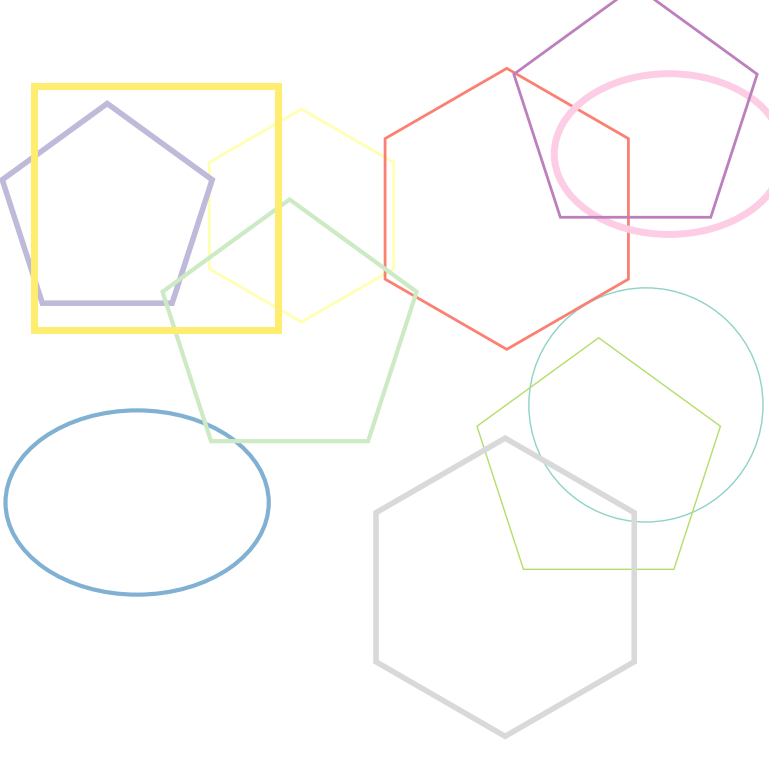[{"shape": "circle", "thickness": 0.5, "radius": 0.76, "center": [0.839, 0.474]}, {"shape": "hexagon", "thickness": 1, "radius": 0.69, "center": [0.392, 0.72]}, {"shape": "pentagon", "thickness": 2, "radius": 0.72, "center": [0.139, 0.722]}, {"shape": "hexagon", "thickness": 1, "radius": 0.91, "center": [0.658, 0.729]}, {"shape": "oval", "thickness": 1.5, "radius": 0.85, "center": [0.178, 0.347]}, {"shape": "pentagon", "thickness": 0.5, "radius": 0.83, "center": [0.778, 0.395]}, {"shape": "oval", "thickness": 2.5, "radius": 0.75, "center": [0.869, 0.8]}, {"shape": "hexagon", "thickness": 2, "radius": 0.97, "center": [0.656, 0.237]}, {"shape": "pentagon", "thickness": 1, "radius": 0.83, "center": [0.825, 0.852]}, {"shape": "pentagon", "thickness": 1.5, "radius": 0.87, "center": [0.376, 0.567]}, {"shape": "square", "thickness": 2.5, "radius": 0.79, "center": [0.203, 0.73]}]